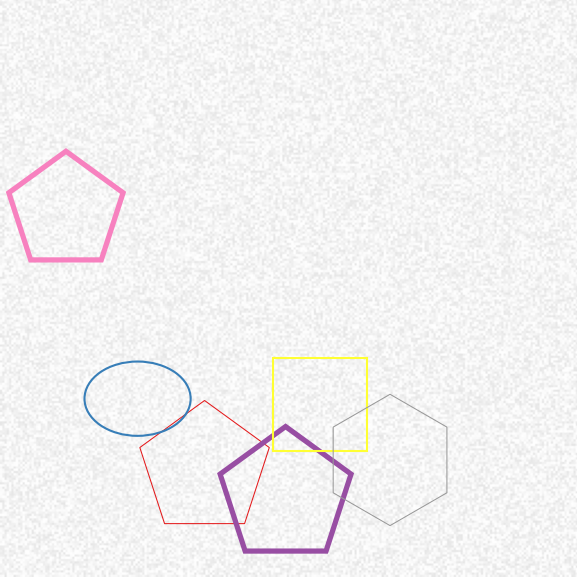[{"shape": "pentagon", "thickness": 0.5, "radius": 0.59, "center": [0.354, 0.188]}, {"shape": "oval", "thickness": 1, "radius": 0.46, "center": [0.238, 0.309]}, {"shape": "pentagon", "thickness": 2.5, "radius": 0.6, "center": [0.495, 0.141]}, {"shape": "square", "thickness": 1, "radius": 0.4, "center": [0.554, 0.299]}, {"shape": "pentagon", "thickness": 2.5, "radius": 0.52, "center": [0.114, 0.633]}, {"shape": "hexagon", "thickness": 0.5, "radius": 0.57, "center": [0.675, 0.203]}]